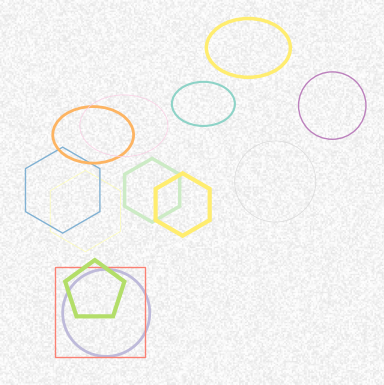[{"shape": "oval", "thickness": 1.5, "radius": 0.41, "center": [0.528, 0.73]}, {"shape": "hexagon", "thickness": 0.5, "radius": 0.53, "center": [0.222, 0.452]}, {"shape": "circle", "thickness": 2, "radius": 0.57, "center": [0.276, 0.187]}, {"shape": "square", "thickness": 1, "radius": 0.58, "center": [0.259, 0.19]}, {"shape": "hexagon", "thickness": 1, "radius": 0.56, "center": [0.163, 0.506]}, {"shape": "oval", "thickness": 2, "radius": 0.52, "center": [0.242, 0.65]}, {"shape": "pentagon", "thickness": 3, "radius": 0.4, "center": [0.246, 0.244]}, {"shape": "oval", "thickness": 0.5, "radius": 0.57, "center": [0.322, 0.673]}, {"shape": "circle", "thickness": 0.5, "radius": 0.53, "center": [0.715, 0.529]}, {"shape": "circle", "thickness": 1, "radius": 0.44, "center": [0.863, 0.726]}, {"shape": "hexagon", "thickness": 2.5, "radius": 0.41, "center": [0.395, 0.506]}, {"shape": "oval", "thickness": 2.5, "radius": 0.55, "center": [0.645, 0.876]}, {"shape": "hexagon", "thickness": 3, "radius": 0.41, "center": [0.474, 0.469]}]